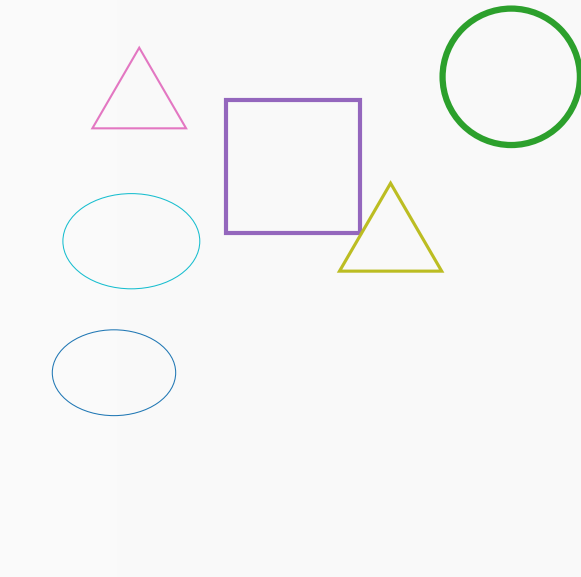[{"shape": "oval", "thickness": 0.5, "radius": 0.53, "center": [0.196, 0.354]}, {"shape": "circle", "thickness": 3, "radius": 0.59, "center": [0.88, 0.866]}, {"shape": "square", "thickness": 2, "radius": 0.58, "center": [0.504, 0.711]}, {"shape": "triangle", "thickness": 1, "radius": 0.47, "center": [0.24, 0.823]}, {"shape": "triangle", "thickness": 1.5, "radius": 0.51, "center": [0.672, 0.58]}, {"shape": "oval", "thickness": 0.5, "radius": 0.59, "center": [0.226, 0.581]}]